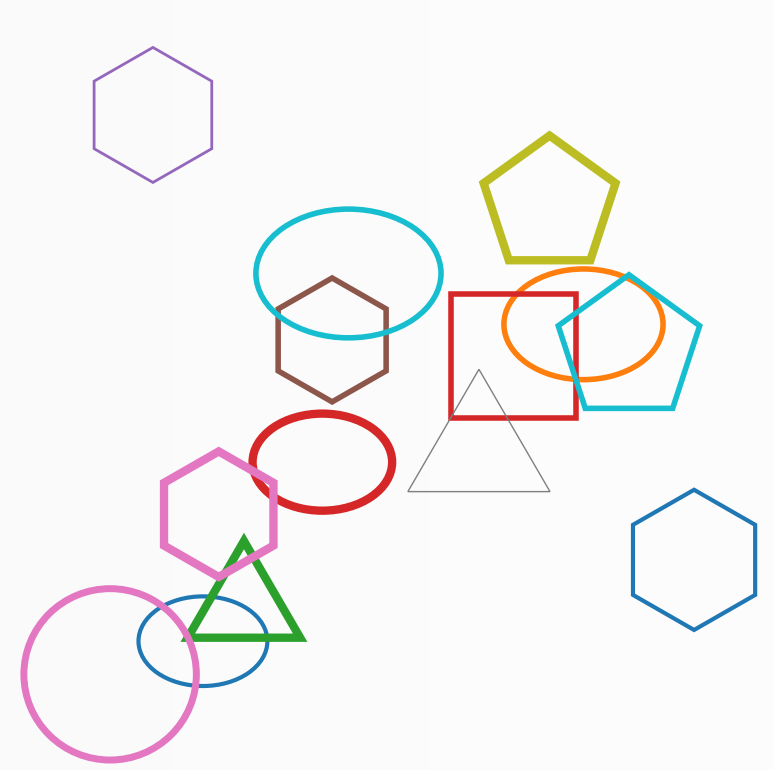[{"shape": "oval", "thickness": 1.5, "radius": 0.42, "center": [0.262, 0.167]}, {"shape": "hexagon", "thickness": 1.5, "radius": 0.46, "center": [0.896, 0.273]}, {"shape": "oval", "thickness": 2, "radius": 0.51, "center": [0.753, 0.579]}, {"shape": "triangle", "thickness": 3, "radius": 0.42, "center": [0.315, 0.214]}, {"shape": "oval", "thickness": 3, "radius": 0.45, "center": [0.416, 0.4]}, {"shape": "square", "thickness": 2, "radius": 0.4, "center": [0.662, 0.538]}, {"shape": "hexagon", "thickness": 1, "radius": 0.44, "center": [0.197, 0.851]}, {"shape": "hexagon", "thickness": 2, "radius": 0.4, "center": [0.429, 0.559]}, {"shape": "circle", "thickness": 2.5, "radius": 0.56, "center": [0.142, 0.124]}, {"shape": "hexagon", "thickness": 3, "radius": 0.41, "center": [0.282, 0.332]}, {"shape": "triangle", "thickness": 0.5, "radius": 0.53, "center": [0.618, 0.414]}, {"shape": "pentagon", "thickness": 3, "radius": 0.45, "center": [0.709, 0.734]}, {"shape": "oval", "thickness": 2, "radius": 0.6, "center": [0.45, 0.645]}, {"shape": "pentagon", "thickness": 2, "radius": 0.48, "center": [0.812, 0.547]}]